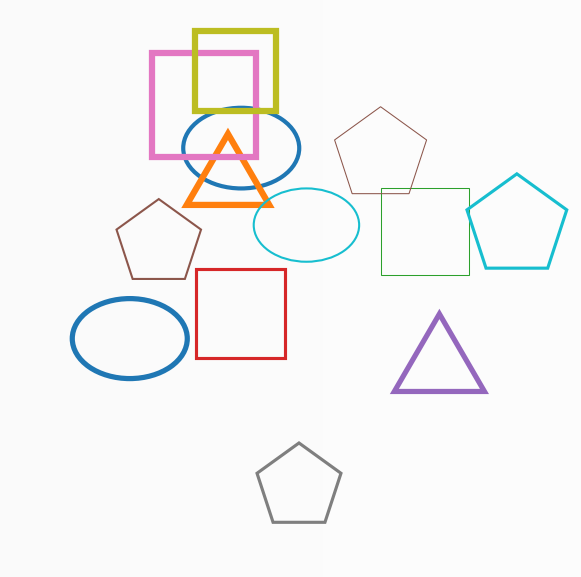[{"shape": "oval", "thickness": 2, "radius": 0.5, "center": [0.415, 0.743]}, {"shape": "oval", "thickness": 2.5, "radius": 0.49, "center": [0.223, 0.413]}, {"shape": "triangle", "thickness": 3, "radius": 0.41, "center": [0.392, 0.685]}, {"shape": "square", "thickness": 0.5, "radius": 0.38, "center": [0.731, 0.599]}, {"shape": "square", "thickness": 1.5, "radius": 0.38, "center": [0.413, 0.457]}, {"shape": "triangle", "thickness": 2.5, "radius": 0.45, "center": [0.756, 0.366]}, {"shape": "pentagon", "thickness": 1, "radius": 0.38, "center": [0.273, 0.578]}, {"shape": "pentagon", "thickness": 0.5, "radius": 0.42, "center": [0.655, 0.731]}, {"shape": "square", "thickness": 3, "radius": 0.45, "center": [0.351, 0.817]}, {"shape": "pentagon", "thickness": 1.5, "radius": 0.38, "center": [0.514, 0.156]}, {"shape": "square", "thickness": 3, "radius": 0.35, "center": [0.405, 0.877]}, {"shape": "oval", "thickness": 1, "radius": 0.45, "center": [0.527, 0.609]}, {"shape": "pentagon", "thickness": 1.5, "radius": 0.45, "center": [0.889, 0.608]}]